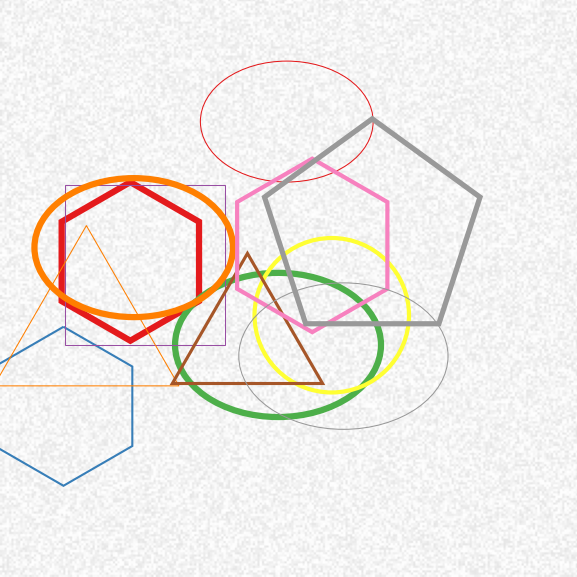[{"shape": "hexagon", "thickness": 3, "radius": 0.69, "center": [0.226, 0.546]}, {"shape": "oval", "thickness": 0.5, "radius": 0.75, "center": [0.497, 0.789]}, {"shape": "hexagon", "thickness": 1, "radius": 0.69, "center": [0.11, 0.296]}, {"shape": "oval", "thickness": 3, "radius": 0.89, "center": [0.481, 0.402]}, {"shape": "square", "thickness": 0.5, "radius": 0.69, "center": [0.252, 0.54]}, {"shape": "oval", "thickness": 3, "radius": 0.86, "center": [0.232, 0.57]}, {"shape": "triangle", "thickness": 0.5, "radius": 0.92, "center": [0.15, 0.423]}, {"shape": "circle", "thickness": 2, "radius": 0.67, "center": [0.574, 0.453]}, {"shape": "triangle", "thickness": 1.5, "radius": 0.75, "center": [0.428, 0.41]}, {"shape": "hexagon", "thickness": 2, "radius": 0.75, "center": [0.541, 0.574]}, {"shape": "oval", "thickness": 0.5, "radius": 0.91, "center": [0.595, 0.383]}, {"shape": "pentagon", "thickness": 2.5, "radius": 0.98, "center": [0.645, 0.597]}]